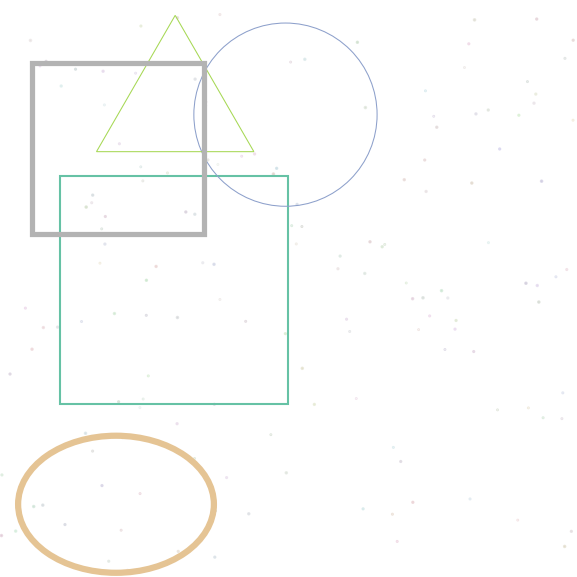[{"shape": "square", "thickness": 1, "radius": 0.99, "center": [0.301, 0.497]}, {"shape": "circle", "thickness": 0.5, "radius": 0.79, "center": [0.494, 0.801]}, {"shape": "triangle", "thickness": 0.5, "radius": 0.79, "center": [0.303, 0.815]}, {"shape": "oval", "thickness": 3, "radius": 0.85, "center": [0.201, 0.126]}, {"shape": "square", "thickness": 2.5, "radius": 0.74, "center": [0.204, 0.742]}]